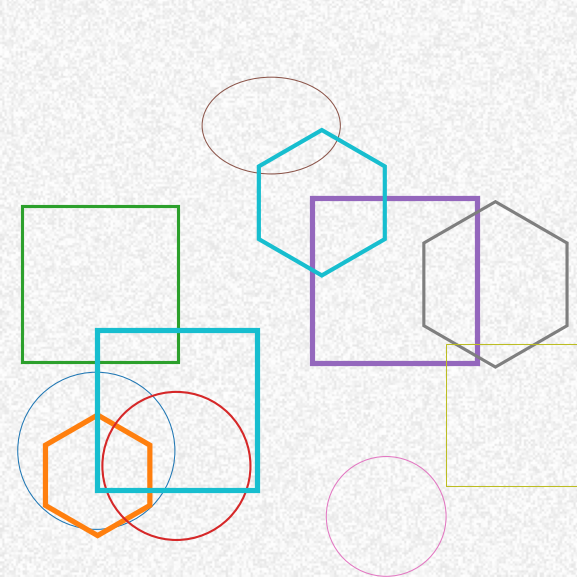[{"shape": "circle", "thickness": 0.5, "radius": 0.68, "center": [0.167, 0.219]}, {"shape": "hexagon", "thickness": 2.5, "radius": 0.52, "center": [0.169, 0.176]}, {"shape": "square", "thickness": 1.5, "radius": 0.68, "center": [0.173, 0.507]}, {"shape": "circle", "thickness": 1, "radius": 0.64, "center": [0.305, 0.192]}, {"shape": "square", "thickness": 2.5, "radius": 0.72, "center": [0.683, 0.513]}, {"shape": "oval", "thickness": 0.5, "radius": 0.6, "center": [0.47, 0.782]}, {"shape": "circle", "thickness": 0.5, "radius": 0.52, "center": [0.669, 0.105]}, {"shape": "hexagon", "thickness": 1.5, "radius": 0.72, "center": [0.858, 0.507]}, {"shape": "square", "thickness": 0.5, "radius": 0.62, "center": [0.895, 0.281]}, {"shape": "square", "thickness": 2.5, "radius": 0.69, "center": [0.307, 0.29]}, {"shape": "hexagon", "thickness": 2, "radius": 0.63, "center": [0.557, 0.648]}]